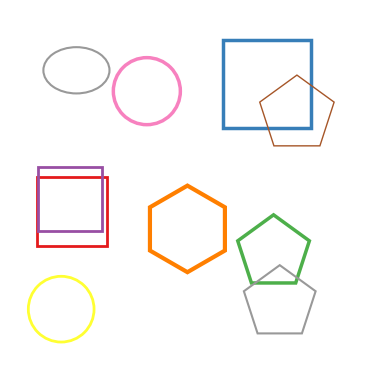[{"shape": "square", "thickness": 2, "radius": 0.45, "center": [0.187, 0.451]}, {"shape": "square", "thickness": 2.5, "radius": 0.57, "center": [0.693, 0.781]}, {"shape": "pentagon", "thickness": 2.5, "radius": 0.49, "center": [0.711, 0.344]}, {"shape": "square", "thickness": 2, "radius": 0.42, "center": [0.182, 0.483]}, {"shape": "hexagon", "thickness": 3, "radius": 0.56, "center": [0.487, 0.405]}, {"shape": "circle", "thickness": 2, "radius": 0.43, "center": [0.159, 0.197]}, {"shape": "pentagon", "thickness": 1, "radius": 0.51, "center": [0.771, 0.703]}, {"shape": "circle", "thickness": 2.5, "radius": 0.44, "center": [0.381, 0.763]}, {"shape": "pentagon", "thickness": 1.5, "radius": 0.49, "center": [0.727, 0.213]}, {"shape": "oval", "thickness": 1.5, "radius": 0.43, "center": [0.199, 0.817]}]